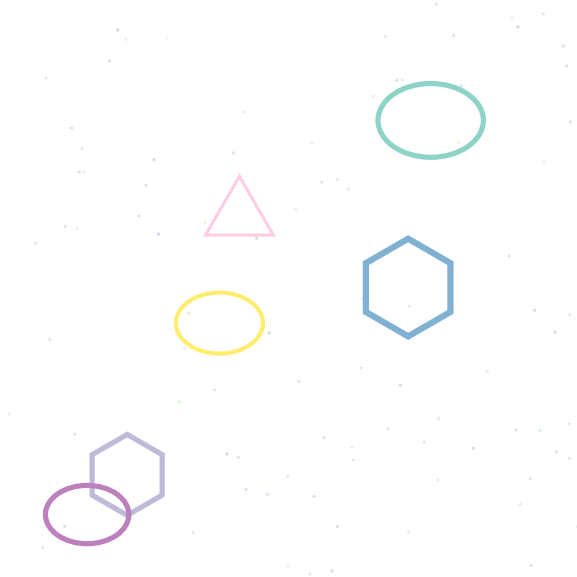[{"shape": "oval", "thickness": 2.5, "radius": 0.46, "center": [0.746, 0.791]}, {"shape": "hexagon", "thickness": 2.5, "radius": 0.35, "center": [0.22, 0.177]}, {"shape": "hexagon", "thickness": 3, "radius": 0.42, "center": [0.707, 0.501]}, {"shape": "triangle", "thickness": 1.5, "radius": 0.34, "center": [0.415, 0.626]}, {"shape": "oval", "thickness": 2.5, "radius": 0.36, "center": [0.151, 0.108]}, {"shape": "oval", "thickness": 2, "radius": 0.38, "center": [0.38, 0.44]}]